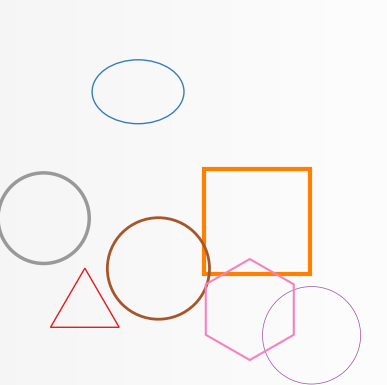[{"shape": "triangle", "thickness": 1, "radius": 0.51, "center": [0.219, 0.201]}, {"shape": "oval", "thickness": 1, "radius": 0.59, "center": [0.356, 0.762]}, {"shape": "circle", "thickness": 0.5, "radius": 0.63, "center": [0.804, 0.129]}, {"shape": "square", "thickness": 3, "radius": 0.68, "center": [0.664, 0.424]}, {"shape": "circle", "thickness": 2, "radius": 0.66, "center": [0.409, 0.303]}, {"shape": "hexagon", "thickness": 1.5, "radius": 0.66, "center": [0.645, 0.196]}, {"shape": "circle", "thickness": 2.5, "radius": 0.59, "center": [0.113, 0.433]}]